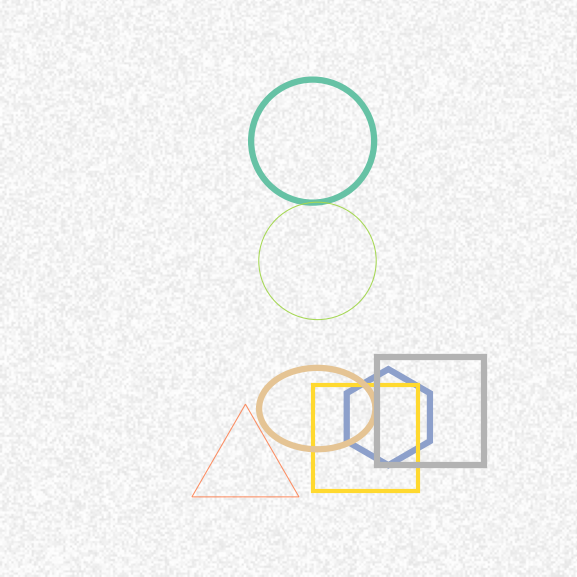[{"shape": "circle", "thickness": 3, "radius": 0.53, "center": [0.541, 0.755]}, {"shape": "triangle", "thickness": 0.5, "radius": 0.53, "center": [0.425, 0.192]}, {"shape": "hexagon", "thickness": 3, "radius": 0.42, "center": [0.672, 0.277]}, {"shape": "circle", "thickness": 0.5, "radius": 0.51, "center": [0.55, 0.547]}, {"shape": "square", "thickness": 2, "radius": 0.46, "center": [0.633, 0.24]}, {"shape": "oval", "thickness": 3, "radius": 0.5, "center": [0.549, 0.292]}, {"shape": "square", "thickness": 3, "radius": 0.46, "center": [0.745, 0.287]}]